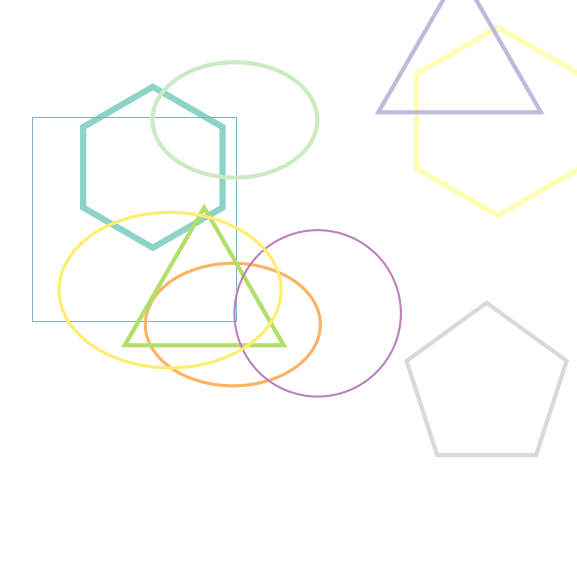[{"shape": "hexagon", "thickness": 3, "radius": 0.7, "center": [0.265, 0.709]}, {"shape": "hexagon", "thickness": 2.5, "radius": 0.82, "center": [0.862, 0.789]}, {"shape": "triangle", "thickness": 2, "radius": 0.81, "center": [0.796, 0.886]}, {"shape": "square", "thickness": 0.5, "radius": 0.88, "center": [0.232, 0.62]}, {"shape": "oval", "thickness": 1.5, "radius": 0.76, "center": [0.403, 0.437]}, {"shape": "triangle", "thickness": 2, "radius": 0.79, "center": [0.354, 0.481]}, {"shape": "pentagon", "thickness": 2, "radius": 0.73, "center": [0.843, 0.329]}, {"shape": "circle", "thickness": 1, "radius": 0.72, "center": [0.55, 0.457]}, {"shape": "oval", "thickness": 2, "radius": 0.71, "center": [0.407, 0.791]}, {"shape": "oval", "thickness": 1.5, "radius": 0.96, "center": [0.294, 0.497]}]